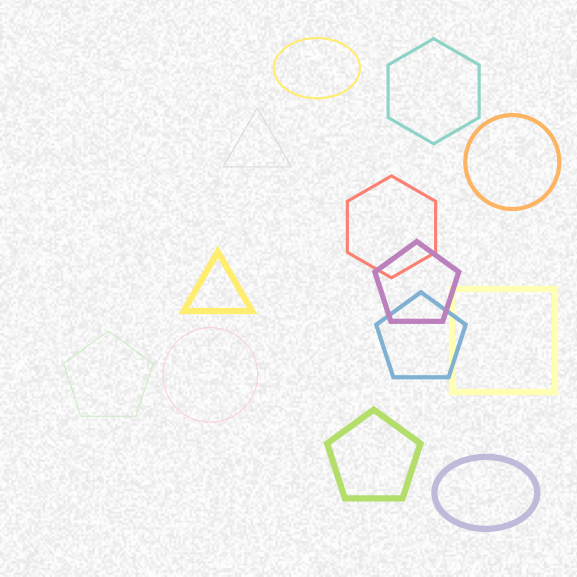[{"shape": "hexagon", "thickness": 1.5, "radius": 0.46, "center": [0.751, 0.841]}, {"shape": "square", "thickness": 3, "radius": 0.44, "center": [0.871, 0.409]}, {"shape": "oval", "thickness": 3, "radius": 0.45, "center": [0.841, 0.146]}, {"shape": "hexagon", "thickness": 1.5, "radius": 0.44, "center": [0.678, 0.606]}, {"shape": "pentagon", "thickness": 2, "radius": 0.41, "center": [0.729, 0.412]}, {"shape": "circle", "thickness": 2, "radius": 0.41, "center": [0.887, 0.719]}, {"shape": "pentagon", "thickness": 3, "radius": 0.42, "center": [0.647, 0.205]}, {"shape": "circle", "thickness": 0.5, "radius": 0.41, "center": [0.364, 0.35]}, {"shape": "triangle", "thickness": 0.5, "radius": 0.34, "center": [0.445, 0.744]}, {"shape": "pentagon", "thickness": 2.5, "radius": 0.38, "center": [0.722, 0.505]}, {"shape": "pentagon", "thickness": 0.5, "radius": 0.41, "center": [0.188, 0.344]}, {"shape": "oval", "thickness": 1, "radius": 0.37, "center": [0.549, 0.881]}, {"shape": "triangle", "thickness": 3, "radius": 0.34, "center": [0.377, 0.495]}]